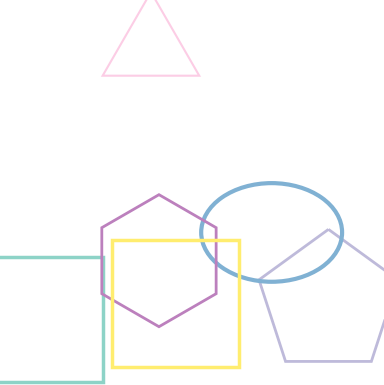[{"shape": "square", "thickness": 2.5, "radius": 0.81, "center": [0.107, 0.17]}, {"shape": "pentagon", "thickness": 2, "radius": 0.95, "center": [0.853, 0.215]}, {"shape": "oval", "thickness": 3, "radius": 0.92, "center": [0.706, 0.396]}, {"shape": "triangle", "thickness": 1.5, "radius": 0.72, "center": [0.392, 0.876]}, {"shape": "hexagon", "thickness": 2, "radius": 0.86, "center": [0.413, 0.323]}, {"shape": "square", "thickness": 2.5, "radius": 0.83, "center": [0.456, 0.212]}]